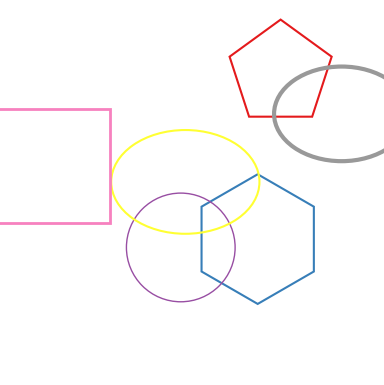[{"shape": "pentagon", "thickness": 1.5, "radius": 0.7, "center": [0.729, 0.81]}, {"shape": "hexagon", "thickness": 1.5, "radius": 0.84, "center": [0.669, 0.379]}, {"shape": "circle", "thickness": 1, "radius": 0.71, "center": [0.47, 0.357]}, {"shape": "oval", "thickness": 1.5, "radius": 0.96, "center": [0.481, 0.528]}, {"shape": "square", "thickness": 2, "radius": 0.74, "center": [0.137, 0.568]}, {"shape": "oval", "thickness": 3, "radius": 0.88, "center": [0.887, 0.704]}]